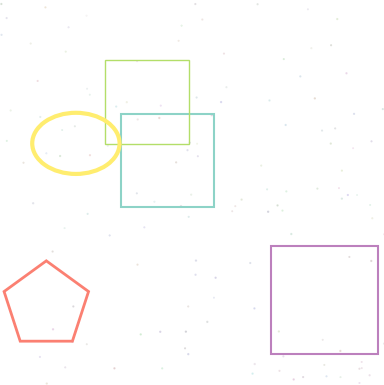[{"shape": "square", "thickness": 1.5, "radius": 0.6, "center": [0.434, 0.583]}, {"shape": "pentagon", "thickness": 2, "radius": 0.58, "center": [0.12, 0.207]}, {"shape": "square", "thickness": 1, "radius": 0.55, "center": [0.383, 0.735]}, {"shape": "square", "thickness": 1.5, "radius": 0.7, "center": [0.843, 0.22]}, {"shape": "oval", "thickness": 3, "radius": 0.57, "center": [0.197, 0.628]}]